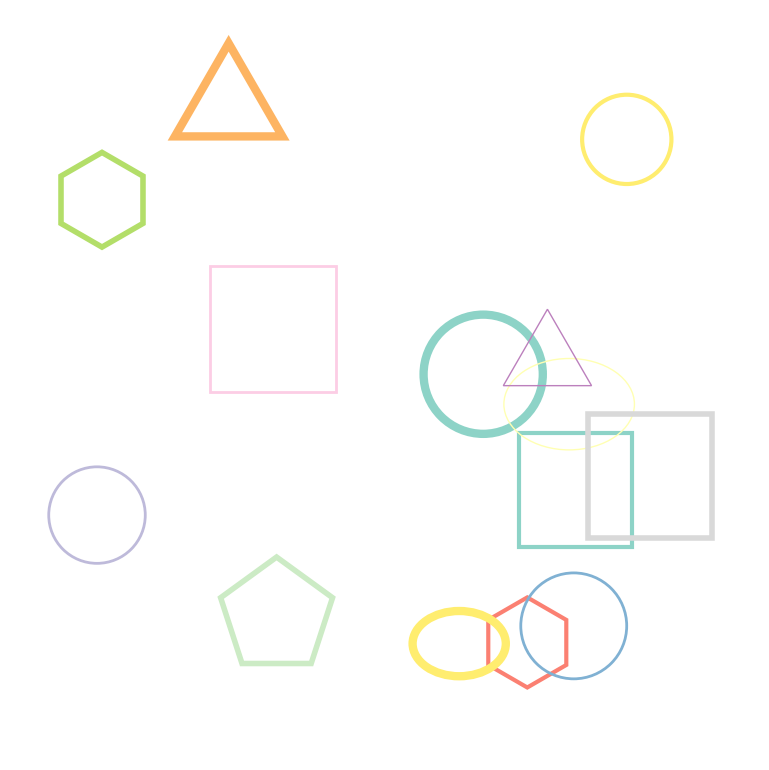[{"shape": "square", "thickness": 1.5, "radius": 0.37, "center": [0.747, 0.363]}, {"shape": "circle", "thickness": 3, "radius": 0.39, "center": [0.628, 0.514]}, {"shape": "oval", "thickness": 0.5, "radius": 0.42, "center": [0.739, 0.475]}, {"shape": "circle", "thickness": 1, "radius": 0.31, "center": [0.126, 0.331]}, {"shape": "hexagon", "thickness": 1.5, "radius": 0.29, "center": [0.685, 0.166]}, {"shape": "circle", "thickness": 1, "radius": 0.34, "center": [0.745, 0.187]}, {"shape": "triangle", "thickness": 3, "radius": 0.4, "center": [0.297, 0.863]}, {"shape": "hexagon", "thickness": 2, "radius": 0.31, "center": [0.132, 0.741]}, {"shape": "square", "thickness": 1, "radius": 0.41, "center": [0.355, 0.573]}, {"shape": "square", "thickness": 2, "radius": 0.4, "center": [0.844, 0.382]}, {"shape": "triangle", "thickness": 0.5, "radius": 0.33, "center": [0.711, 0.532]}, {"shape": "pentagon", "thickness": 2, "radius": 0.38, "center": [0.359, 0.2]}, {"shape": "circle", "thickness": 1.5, "radius": 0.29, "center": [0.814, 0.819]}, {"shape": "oval", "thickness": 3, "radius": 0.3, "center": [0.596, 0.164]}]